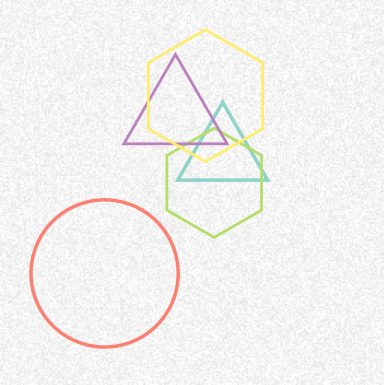[{"shape": "triangle", "thickness": 2.5, "radius": 0.67, "center": [0.578, 0.6]}, {"shape": "circle", "thickness": 2.5, "radius": 0.96, "center": [0.272, 0.29]}, {"shape": "hexagon", "thickness": 2, "radius": 0.71, "center": [0.556, 0.525]}, {"shape": "triangle", "thickness": 2, "radius": 0.77, "center": [0.456, 0.704]}, {"shape": "hexagon", "thickness": 2, "radius": 0.86, "center": [0.534, 0.751]}]